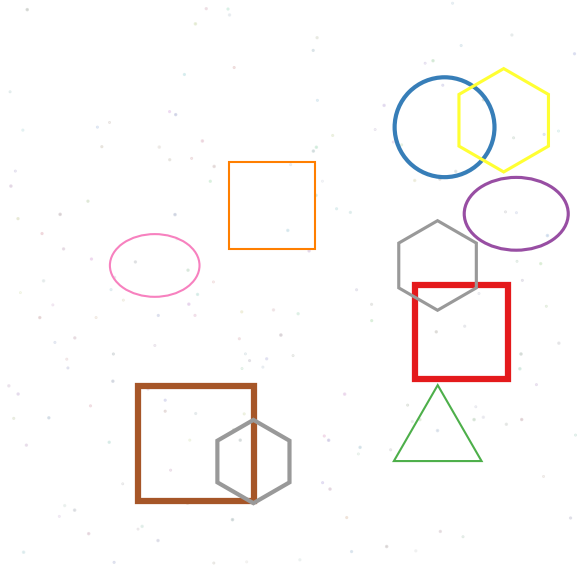[{"shape": "square", "thickness": 3, "radius": 0.4, "center": [0.799, 0.424]}, {"shape": "circle", "thickness": 2, "radius": 0.43, "center": [0.77, 0.779]}, {"shape": "triangle", "thickness": 1, "radius": 0.44, "center": [0.758, 0.245]}, {"shape": "oval", "thickness": 1.5, "radius": 0.45, "center": [0.894, 0.629]}, {"shape": "square", "thickness": 1, "radius": 0.38, "center": [0.471, 0.643]}, {"shape": "hexagon", "thickness": 1.5, "radius": 0.45, "center": [0.872, 0.791]}, {"shape": "square", "thickness": 3, "radius": 0.5, "center": [0.339, 0.231]}, {"shape": "oval", "thickness": 1, "radius": 0.39, "center": [0.268, 0.539]}, {"shape": "hexagon", "thickness": 2, "radius": 0.36, "center": [0.439, 0.2]}, {"shape": "hexagon", "thickness": 1.5, "radius": 0.39, "center": [0.758, 0.539]}]